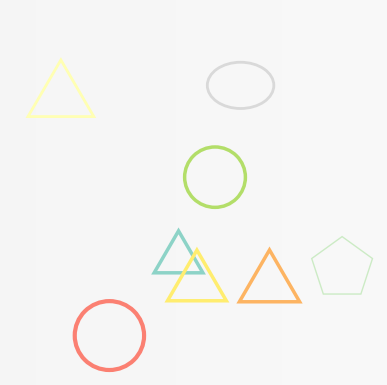[{"shape": "triangle", "thickness": 2.5, "radius": 0.36, "center": [0.461, 0.328]}, {"shape": "triangle", "thickness": 2, "radius": 0.49, "center": [0.157, 0.746]}, {"shape": "circle", "thickness": 3, "radius": 0.45, "center": [0.282, 0.128]}, {"shape": "triangle", "thickness": 2.5, "radius": 0.45, "center": [0.696, 0.261]}, {"shape": "circle", "thickness": 2.5, "radius": 0.39, "center": [0.555, 0.54]}, {"shape": "oval", "thickness": 2, "radius": 0.43, "center": [0.621, 0.778]}, {"shape": "pentagon", "thickness": 1, "radius": 0.41, "center": [0.883, 0.303]}, {"shape": "triangle", "thickness": 2.5, "radius": 0.44, "center": [0.508, 0.263]}]